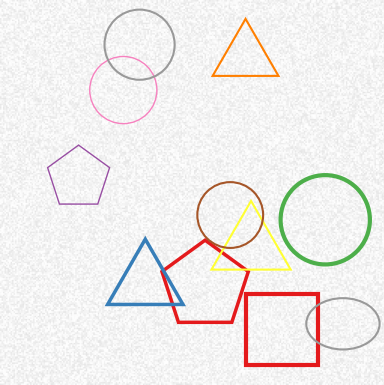[{"shape": "square", "thickness": 3, "radius": 0.46, "center": [0.733, 0.144]}, {"shape": "pentagon", "thickness": 2.5, "radius": 0.59, "center": [0.533, 0.258]}, {"shape": "triangle", "thickness": 2.5, "radius": 0.57, "center": [0.377, 0.266]}, {"shape": "circle", "thickness": 3, "radius": 0.58, "center": [0.845, 0.429]}, {"shape": "pentagon", "thickness": 1, "radius": 0.42, "center": [0.204, 0.538]}, {"shape": "triangle", "thickness": 1.5, "radius": 0.49, "center": [0.638, 0.852]}, {"shape": "triangle", "thickness": 1.5, "radius": 0.59, "center": [0.652, 0.359]}, {"shape": "circle", "thickness": 1.5, "radius": 0.43, "center": [0.598, 0.441]}, {"shape": "circle", "thickness": 1, "radius": 0.44, "center": [0.32, 0.766]}, {"shape": "oval", "thickness": 1.5, "radius": 0.48, "center": [0.891, 0.159]}, {"shape": "circle", "thickness": 1.5, "radius": 0.46, "center": [0.363, 0.884]}]